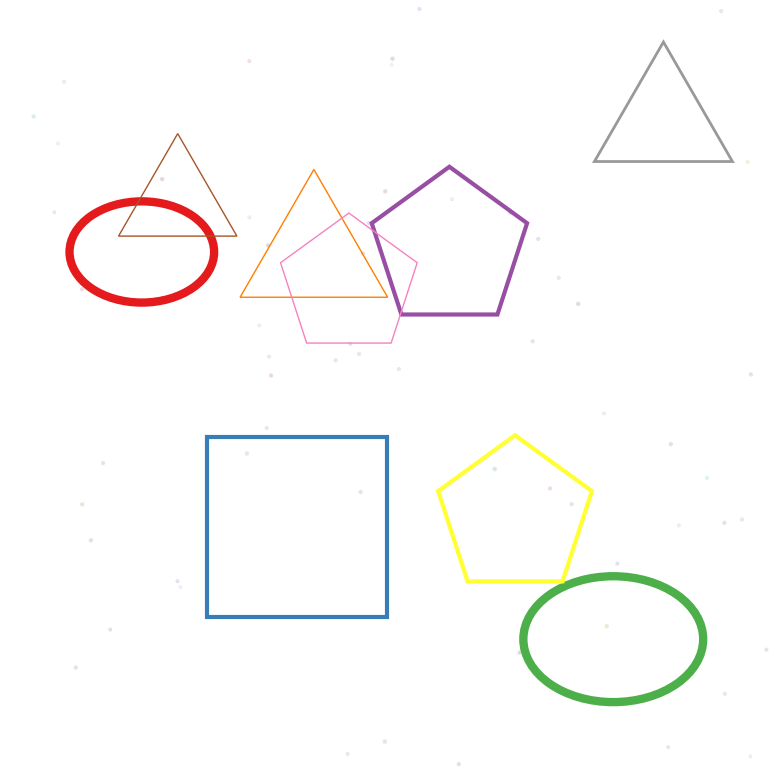[{"shape": "oval", "thickness": 3, "radius": 0.47, "center": [0.184, 0.673]}, {"shape": "square", "thickness": 1.5, "radius": 0.59, "center": [0.386, 0.315]}, {"shape": "oval", "thickness": 3, "radius": 0.58, "center": [0.796, 0.17]}, {"shape": "pentagon", "thickness": 1.5, "radius": 0.53, "center": [0.584, 0.677]}, {"shape": "triangle", "thickness": 0.5, "radius": 0.55, "center": [0.408, 0.669]}, {"shape": "pentagon", "thickness": 1.5, "radius": 0.52, "center": [0.669, 0.33]}, {"shape": "triangle", "thickness": 0.5, "radius": 0.44, "center": [0.231, 0.738]}, {"shape": "pentagon", "thickness": 0.5, "radius": 0.47, "center": [0.453, 0.63]}, {"shape": "triangle", "thickness": 1, "radius": 0.52, "center": [0.862, 0.842]}]